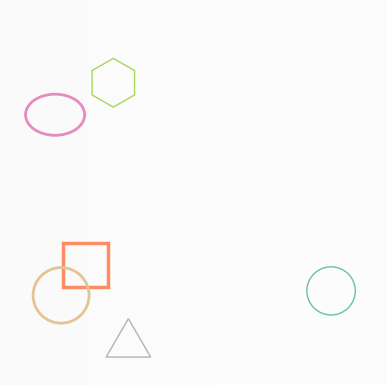[{"shape": "circle", "thickness": 1, "radius": 0.31, "center": [0.854, 0.244]}, {"shape": "square", "thickness": 2.5, "radius": 0.29, "center": [0.22, 0.312]}, {"shape": "oval", "thickness": 2, "radius": 0.38, "center": [0.142, 0.702]}, {"shape": "hexagon", "thickness": 1, "radius": 0.32, "center": [0.292, 0.785]}, {"shape": "circle", "thickness": 2, "radius": 0.36, "center": [0.158, 0.233]}, {"shape": "triangle", "thickness": 1, "radius": 0.33, "center": [0.331, 0.106]}]